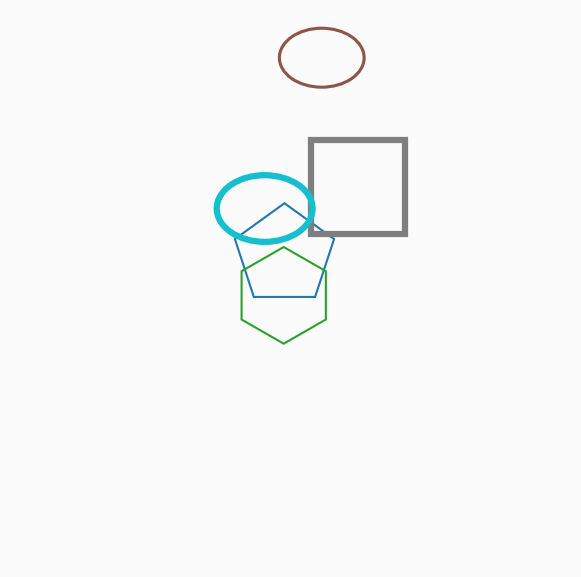[{"shape": "pentagon", "thickness": 1, "radius": 0.45, "center": [0.489, 0.558]}, {"shape": "hexagon", "thickness": 1, "radius": 0.42, "center": [0.488, 0.488]}, {"shape": "oval", "thickness": 1.5, "radius": 0.36, "center": [0.554, 0.899]}, {"shape": "square", "thickness": 3, "radius": 0.41, "center": [0.616, 0.676]}, {"shape": "oval", "thickness": 3, "radius": 0.41, "center": [0.455, 0.638]}]